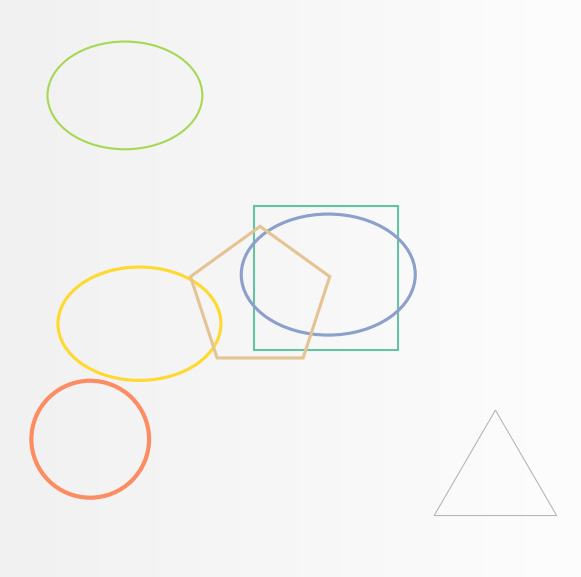[{"shape": "square", "thickness": 1, "radius": 0.62, "center": [0.561, 0.518]}, {"shape": "circle", "thickness": 2, "radius": 0.51, "center": [0.155, 0.239]}, {"shape": "oval", "thickness": 1.5, "radius": 0.75, "center": [0.565, 0.524]}, {"shape": "oval", "thickness": 1, "radius": 0.67, "center": [0.215, 0.834]}, {"shape": "oval", "thickness": 1.5, "radius": 0.7, "center": [0.24, 0.439]}, {"shape": "pentagon", "thickness": 1.5, "radius": 0.63, "center": [0.448, 0.481]}, {"shape": "triangle", "thickness": 0.5, "radius": 0.61, "center": [0.852, 0.167]}]